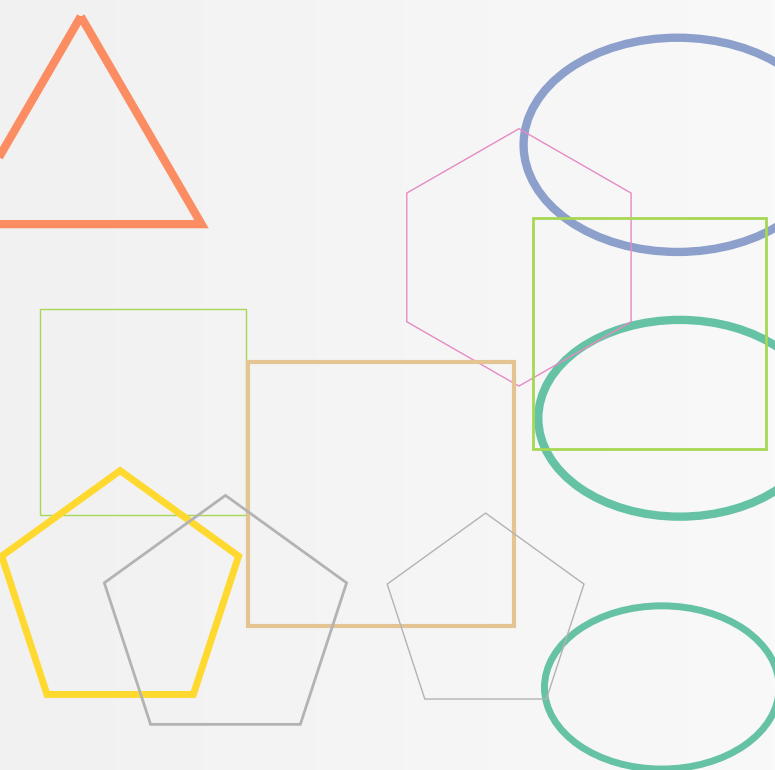[{"shape": "oval", "thickness": 3, "radius": 0.91, "center": [0.877, 0.457]}, {"shape": "oval", "thickness": 2.5, "radius": 0.76, "center": [0.854, 0.107]}, {"shape": "triangle", "thickness": 3, "radius": 0.9, "center": [0.104, 0.799]}, {"shape": "oval", "thickness": 3, "radius": 0.99, "center": [0.874, 0.812]}, {"shape": "hexagon", "thickness": 0.5, "radius": 0.84, "center": [0.67, 0.666]}, {"shape": "square", "thickness": 0.5, "radius": 0.67, "center": [0.184, 0.465]}, {"shape": "square", "thickness": 1, "radius": 0.75, "center": [0.838, 0.567]}, {"shape": "pentagon", "thickness": 2.5, "radius": 0.8, "center": [0.155, 0.228]}, {"shape": "square", "thickness": 1.5, "radius": 0.86, "center": [0.492, 0.358]}, {"shape": "pentagon", "thickness": 0.5, "radius": 0.67, "center": [0.627, 0.2]}, {"shape": "pentagon", "thickness": 1, "radius": 0.82, "center": [0.291, 0.192]}]